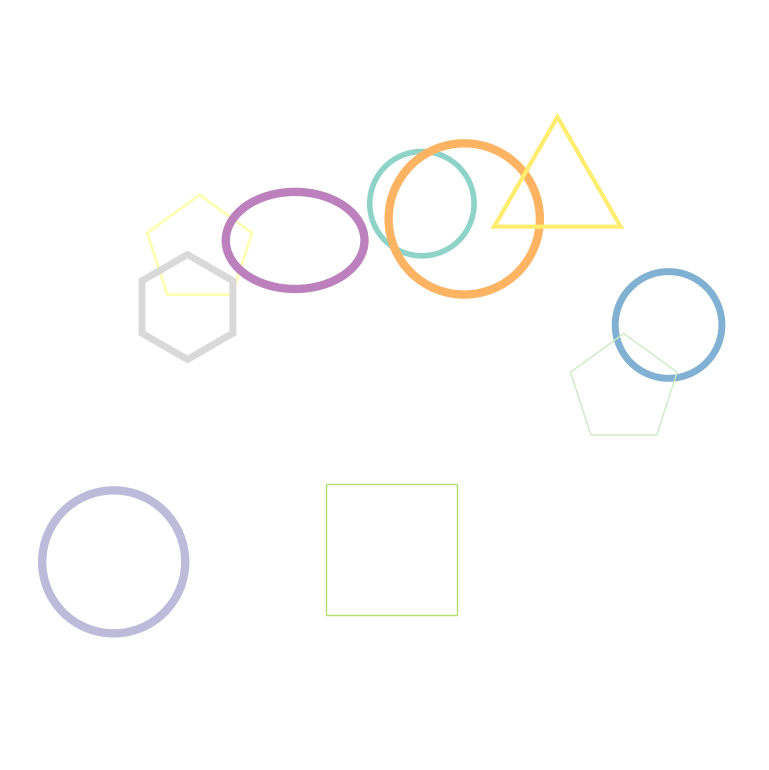[{"shape": "circle", "thickness": 2, "radius": 0.34, "center": [0.548, 0.736]}, {"shape": "pentagon", "thickness": 1, "radius": 0.36, "center": [0.259, 0.675]}, {"shape": "circle", "thickness": 3, "radius": 0.46, "center": [0.148, 0.27]}, {"shape": "circle", "thickness": 2.5, "radius": 0.35, "center": [0.868, 0.578]}, {"shape": "circle", "thickness": 3, "radius": 0.49, "center": [0.603, 0.716]}, {"shape": "square", "thickness": 0.5, "radius": 0.42, "center": [0.508, 0.286]}, {"shape": "hexagon", "thickness": 2.5, "radius": 0.34, "center": [0.243, 0.601]}, {"shape": "oval", "thickness": 3, "radius": 0.45, "center": [0.383, 0.688]}, {"shape": "pentagon", "thickness": 0.5, "radius": 0.36, "center": [0.81, 0.494]}, {"shape": "triangle", "thickness": 1.5, "radius": 0.47, "center": [0.724, 0.753]}]